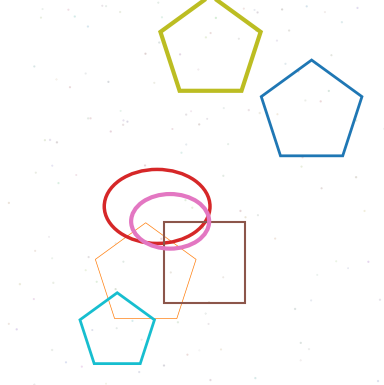[{"shape": "pentagon", "thickness": 2, "radius": 0.69, "center": [0.809, 0.707]}, {"shape": "pentagon", "thickness": 0.5, "radius": 0.69, "center": [0.378, 0.284]}, {"shape": "oval", "thickness": 2.5, "radius": 0.69, "center": [0.408, 0.464]}, {"shape": "square", "thickness": 1.5, "radius": 0.52, "center": [0.531, 0.318]}, {"shape": "oval", "thickness": 3, "radius": 0.51, "center": [0.442, 0.425]}, {"shape": "pentagon", "thickness": 3, "radius": 0.68, "center": [0.547, 0.875]}, {"shape": "pentagon", "thickness": 2, "radius": 0.51, "center": [0.304, 0.138]}]